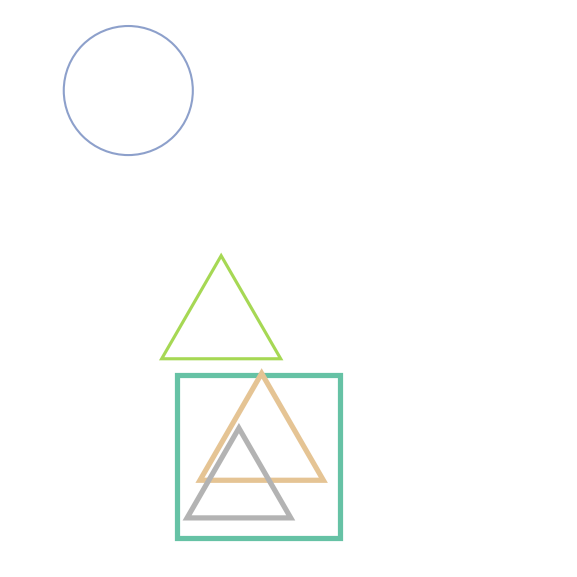[{"shape": "square", "thickness": 2.5, "radius": 0.71, "center": [0.447, 0.209]}, {"shape": "circle", "thickness": 1, "radius": 0.56, "center": [0.222, 0.842]}, {"shape": "triangle", "thickness": 1.5, "radius": 0.59, "center": [0.383, 0.437]}, {"shape": "triangle", "thickness": 2.5, "radius": 0.62, "center": [0.453, 0.229]}, {"shape": "triangle", "thickness": 2.5, "radius": 0.52, "center": [0.414, 0.154]}]